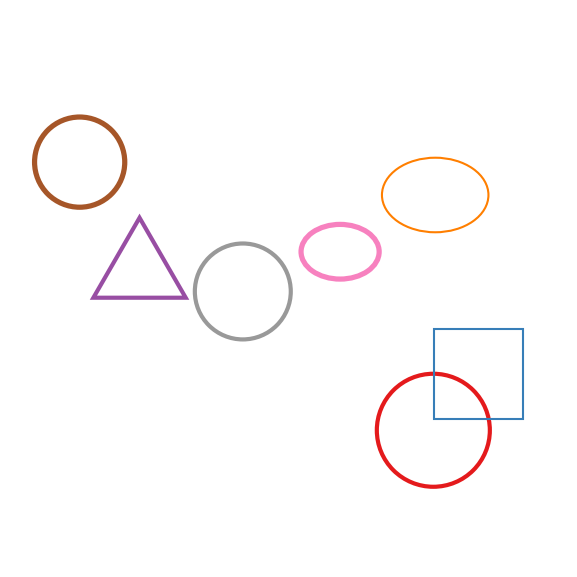[{"shape": "circle", "thickness": 2, "radius": 0.49, "center": [0.75, 0.254]}, {"shape": "square", "thickness": 1, "radius": 0.39, "center": [0.828, 0.352]}, {"shape": "triangle", "thickness": 2, "radius": 0.46, "center": [0.242, 0.53]}, {"shape": "oval", "thickness": 1, "radius": 0.46, "center": [0.754, 0.661]}, {"shape": "circle", "thickness": 2.5, "radius": 0.39, "center": [0.138, 0.718]}, {"shape": "oval", "thickness": 2.5, "radius": 0.34, "center": [0.589, 0.563]}, {"shape": "circle", "thickness": 2, "radius": 0.42, "center": [0.42, 0.494]}]